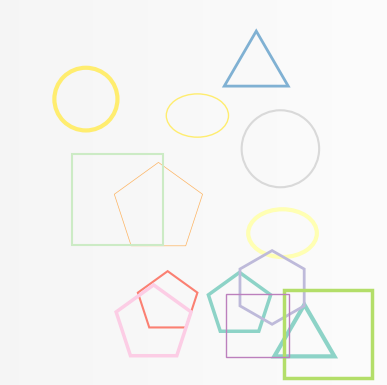[{"shape": "triangle", "thickness": 3, "radius": 0.45, "center": [0.785, 0.119]}, {"shape": "pentagon", "thickness": 2.5, "radius": 0.42, "center": [0.618, 0.208]}, {"shape": "oval", "thickness": 3, "radius": 0.44, "center": [0.729, 0.394]}, {"shape": "hexagon", "thickness": 2, "radius": 0.48, "center": [0.702, 0.253]}, {"shape": "pentagon", "thickness": 1.5, "radius": 0.4, "center": [0.433, 0.215]}, {"shape": "triangle", "thickness": 2, "radius": 0.48, "center": [0.661, 0.824]}, {"shape": "pentagon", "thickness": 0.5, "radius": 0.6, "center": [0.409, 0.458]}, {"shape": "square", "thickness": 2.5, "radius": 0.57, "center": [0.847, 0.132]}, {"shape": "pentagon", "thickness": 2.5, "radius": 0.51, "center": [0.396, 0.158]}, {"shape": "circle", "thickness": 1.5, "radius": 0.5, "center": [0.724, 0.614]}, {"shape": "square", "thickness": 1, "radius": 0.41, "center": [0.665, 0.155]}, {"shape": "square", "thickness": 1.5, "radius": 0.59, "center": [0.303, 0.482]}, {"shape": "oval", "thickness": 1, "radius": 0.4, "center": [0.509, 0.7]}, {"shape": "circle", "thickness": 3, "radius": 0.41, "center": [0.222, 0.743]}]